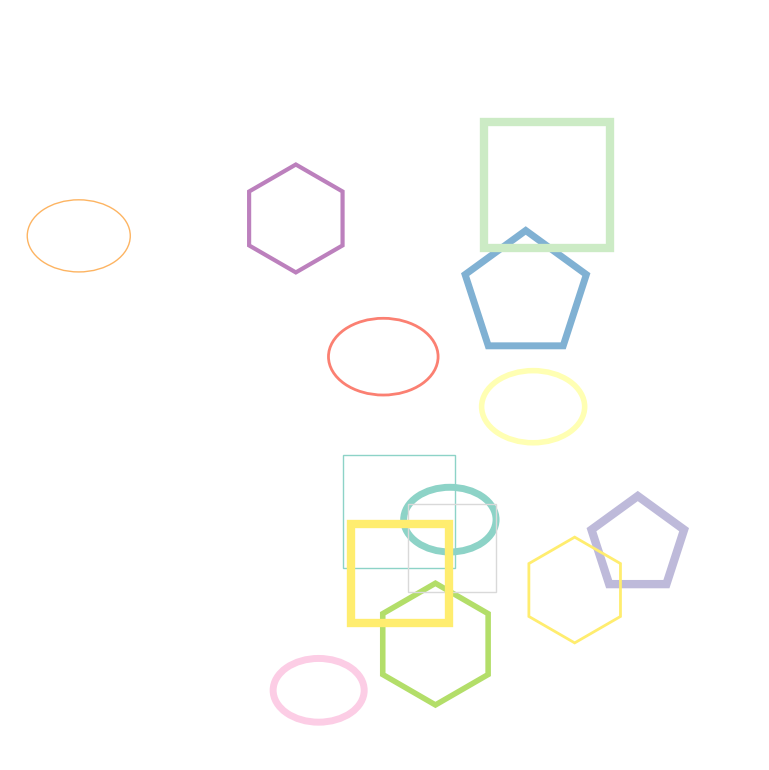[{"shape": "square", "thickness": 0.5, "radius": 0.37, "center": [0.518, 0.336]}, {"shape": "oval", "thickness": 2.5, "radius": 0.3, "center": [0.584, 0.325]}, {"shape": "oval", "thickness": 2, "radius": 0.33, "center": [0.692, 0.472]}, {"shape": "pentagon", "thickness": 3, "radius": 0.32, "center": [0.828, 0.293]}, {"shape": "oval", "thickness": 1, "radius": 0.36, "center": [0.498, 0.537]}, {"shape": "pentagon", "thickness": 2.5, "radius": 0.41, "center": [0.683, 0.618]}, {"shape": "oval", "thickness": 0.5, "radius": 0.33, "center": [0.102, 0.694]}, {"shape": "hexagon", "thickness": 2, "radius": 0.4, "center": [0.566, 0.164]}, {"shape": "oval", "thickness": 2.5, "radius": 0.3, "center": [0.414, 0.103]}, {"shape": "square", "thickness": 0.5, "radius": 0.29, "center": [0.587, 0.288]}, {"shape": "hexagon", "thickness": 1.5, "radius": 0.35, "center": [0.384, 0.716]}, {"shape": "square", "thickness": 3, "radius": 0.41, "center": [0.71, 0.759]}, {"shape": "hexagon", "thickness": 1, "radius": 0.34, "center": [0.746, 0.234]}, {"shape": "square", "thickness": 3, "radius": 0.32, "center": [0.52, 0.255]}]